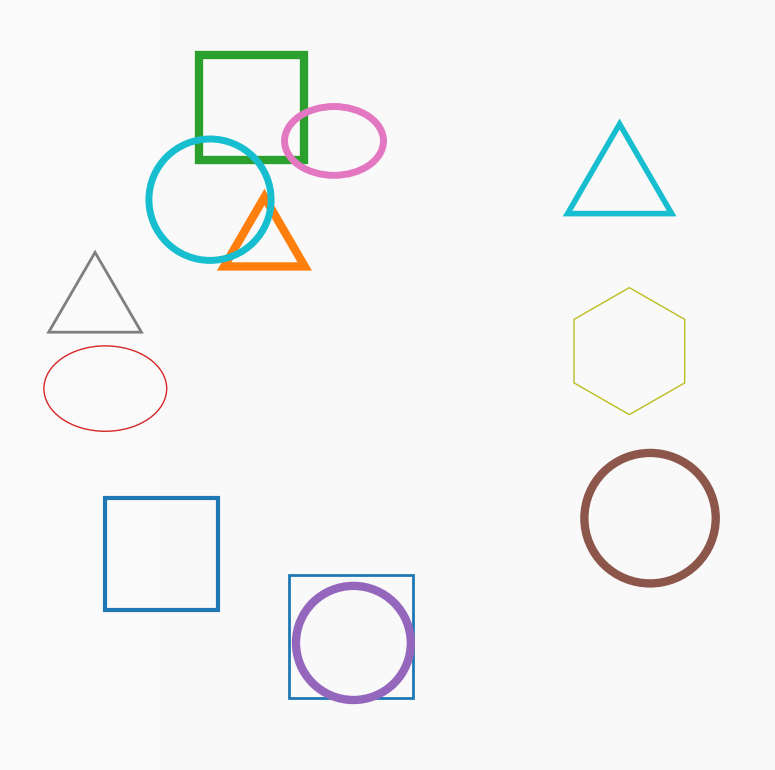[{"shape": "square", "thickness": 1.5, "radius": 0.36, "center": [0.209, 0.28]}, {"shape": "square", "thickness": 1, "radius": 0.4, "center": [0.453, 0.174]}, {"shape": "triangle", "thickness": 3, "radius": 0.3, "center": [0.341, 0.684]}, {"shape": "square", "thickness": 3, "radius": 0.34, "center": [0.324, 0.86]}, {"shape": "oval", "thickness": 0.5, "radius": 0.4, "center": [0.136, 0.495]}, {"shape": "circle", "thickness": 3, "radius": 0.37, "center": [0.456, 0.165]}, {"shape": "circle", "thickness": 3, "radius": 0.42, "center": [0.839, 0.327]}, {"shape": "oval", "thickness": 2.5, "radius": 0.32, "center": [0.431, 0.817]}, {"shape": "triangle", "thickness": 1, "radius": 0.35, "center": [0.123, 0.603]}, {"shape": "hexagon", "thickness": 0.5, "radius": 0.41, "center": [0.812, 0.544]}, {"shape": "circle", "thickness": 2.5, "radius": 0.39, "center": [0.271, 0.741]}, {"shape": "triangle", "thickness": 2, "radius": 0.39, "center": [0.799, 0.761]}]